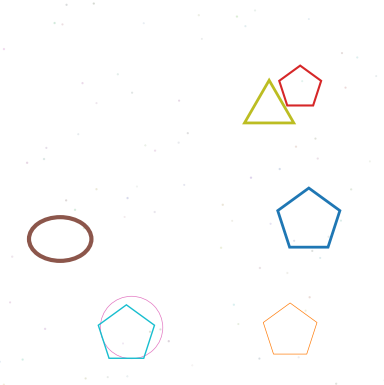[{"shape": "pentagon", "thickness": 2, "radius": 0.42, "center": [0.802, 0.427]}, {"shape": "pentagon", "thickness": 0.5, "radius": 0.37, "center": [0.754, 0.14]}, {"shape": "pentagon", "thickness": 1.5, "radius": 0.29, "center": [0.78, 0.772]}, {"shape": "oval", "thickness": 3, "radius": 0.41, "center": [0.156, 0.379]}, {"shape": "circle", "thickness": 0.5, "radius": 0.41, "center": [0.342, 0.149]}, {"shape": "triangle", "thickness": 2, "radius": 0.37, "center": [0.699, 0.718]}, {"shape": "pentagon", "thickness": 1, "radius": 0.38, "center": [0.328, 0.131]}]